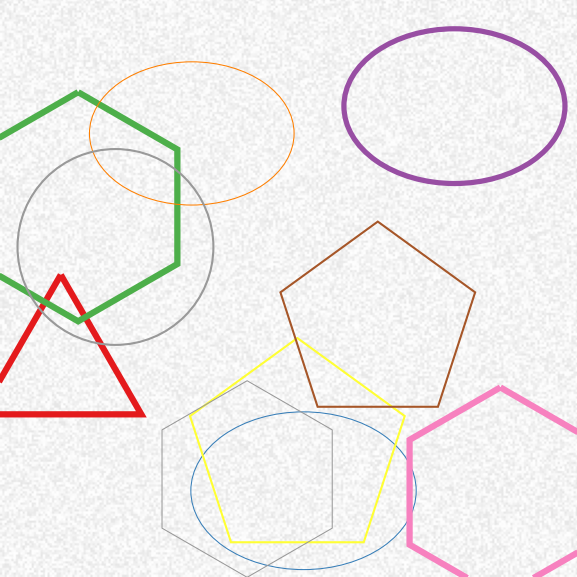[{"shape": "triangle", "thickness": 3, "radius": 0.81, "center": [0.105, 0.362]}, {"shape": "oval", "thickness": 0.5, "radius": 0.98, "center": [0.526, 0.149]}, {"shape": "hexagon", "thickness": 3, "radius": 0.99, "center": [0.135, 0.641]}, {"shape": "oval", "thickness": 2.5, "radius": 0.96, "center": [0.787, 0.815]}, {"shape": "oval", "thickness": 0.5, "radius": 0.89, "center": [0.332, 0.768]}, {"shape": "pentagon", "thickness": 1, "radius": 0.98, "center": [0.515, 0.218]}, {"shape": "pentagon", "thickness": 1, "radius": 0.89, "center": [0.654, 0.438]}, {"shape": "hexagon", "thickness": 3, "radius": 0.91, "center": [0.866, 0.147]}, {"shape": "circle", "thickness": 1, "radius": 0.85, "center": [0.2, 0.571]}, {"shape": "hexagon", "thickness": 0.5, "radius": 0.85, "center": [0.428, 0.17]}]